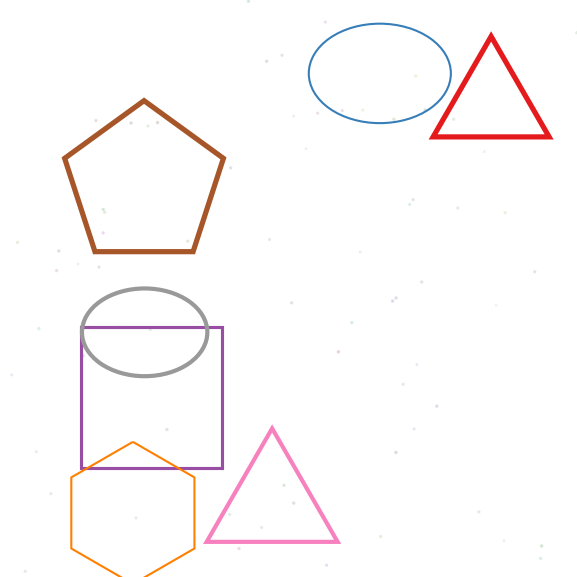[{"shape": "triangle", "thickness": 2.5, "radius": 0.58, "center": [0.85, 0.82]}, {"shape": "oval", "thickness": 1, "radius": 0.62, "center": [0.658, 0.872]}, {"shape": "square", "thickness": 1.5, "radius": 0.61, "center": [0.262, 0.311]}, {"shape": "hexagon", "thickness": 1, "radius": 0.62, "center": [0.23, 0.111]}, {"shape": "pentagon", "thickness": 2.5, "radius": 0.72, "center": [0.249, 0.68]}, {"shape": "triangle", "thickness": 2, "radius": 0.65, "center": [0.471, 0.126]}, {"shape": "oval", "thickness": 2, "radius": 0.54, "center": [0.25, 0.424]}]